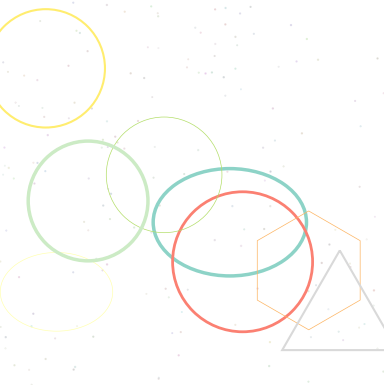[{"shape": "oval", "thickness": 2.5, "radius": 1.0, "center": [0.597, 0.423]}, {"shape": "oval", "thickness": 0.5, "radius": 0.73, "center": [0.147, 0.242]}, {"shape": "circle", "thickness": 2, "radius": 0.91, "center": [0.63, 0.32]}, {"shape": "hexagon", "thickness": 0.5, "radius": 0.77, "center": [0.802, 0.298]}, {"shape": "circle", "thickness": 0.5, "radius": 0.75, "center": [0.426, 0.546]}, {"shape": "triangle", "thickness": 1.5, "radius": 0.86, "center": [0.882, 0.177]}, {"shape": "circle", "thickness": 2.5, "radius": 0.78, "center": [0.229, 0.478]}, {"shape": "circle", "thickness": 1.5, "radius": 0.77, "center": [0.119, 0.822]}]